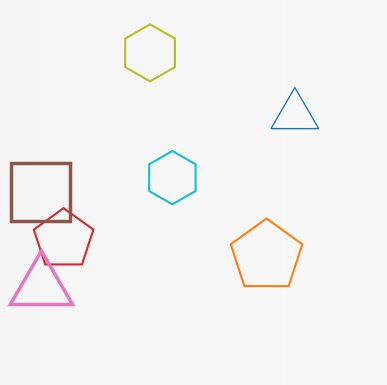[{"shape": "triangle", "thickness": 1, "radius": 0.36, "center": [0.761, 0.701]}, {"shape": "pentagon", "thickness": 1.5, "radius": 0.49, "center": [0.688, 0.335]}, {"shape": "pentagon", "thickness": 1.5, "radius": 0.4, "center": [0.164, 0.379]}, {"shape": "square", "thickness": 2.5, "radius": 0.38, "center": [0.105, 0.501]}, {"shape": "triangle", "thickness": 2.5, "radius": 0.46, "center": [0.107, 0.255]}, {"shape": "hexagon", "thickness": 1.5, "radius": 0.37, "center": [0.387, 0.863]}, {"shape": "hexagon", "thickness": 1.5, "radius": 0.35, "center": [0.445, 0.539]}]